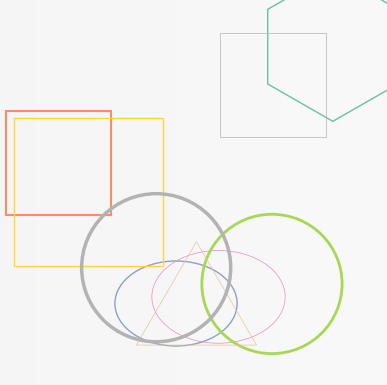[{"shape": "hexagon", "thickness": 1, "radius": 0.97, "center": [0.859, 0.879]}, {"shape": "square", "thickness": 1.5, "radius": 0.68, "center": [0.15, 0.577]}, {"shape": "oval", "thickness": 1, "radius": 0.79, "center": [0.454, 0.212]}, {"shape": "oval", "thickness": 0.5, "radius": 0.86, "center": [0.564, 0.229]}, {"shape": "circle", "thickness": 2, "radius": 0.9, "center": [0.702, 0.262]}, {"shape": "square", "thickness": 1, "radius": 0.96, "center": [0.228, 0.501]}, {"shape": "triangle", "thickness": 0.5, "radius": 0.9, "center": [0.507, 0.193]}, {"shape": "square", "thickness": 0.5, "radius": 0.68, "center": [0.704, 0.779]}, {"shape": "circle", "thickness": 2.5, "radius": 0.96, "center": [0.403, 0.305]}]